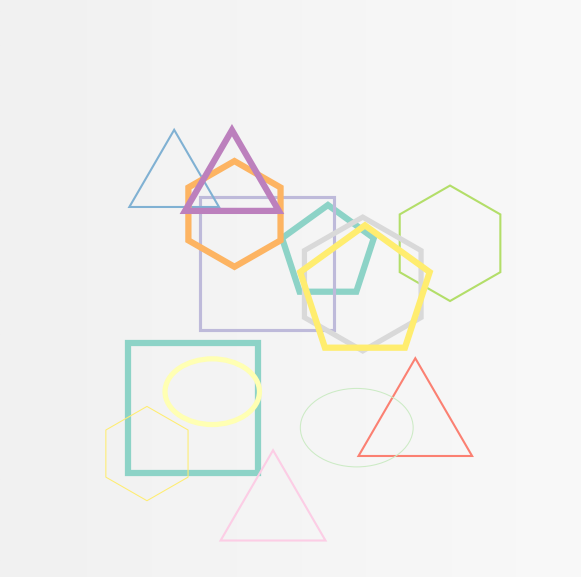[{"shape": "square", "thickness": 3, "radius": 0.56, "center": [0.332, 0.292]}, {"shape": "pentagon", "thickness": 3, "radius": 0.41, "center": [0.564, 0.561]}, {"shape": "oval", "thickness": 2.5, "radius": 0.41, "center": [0.365, 0.321]}, {"shape": "square", "thickness": 1.5, "radius": 0.58, "center": [0.459, 0.543]}, {"shape": "triangle", "thickness": 1, "radius": 0.56, "center": [0.715, 0.266]}, {"shape": "triangle", "thickness": 1, "radius": 0.45, "center": [0.3, 0.685]}, {"shape": "hexagon", "thickness": 3, "radius": 0.46, "center": [0.403, 0.629]}, {"shape": "hexagon", "thickness": 1, "radius": 0.5, "center": [0.774, 0.578]}, {"shape": "triangle", "thickness": 1, "radius": 0.52, "center": [0.47, 0.115]}, {"shape": "hexagon", "thickness": 2.5, "radius": 0.58, "center": [0.624, 0.507]}, {"shape": "triangle", "thickness": 3, "radius": 0.47, "center": [0.399, 0.681]}, {"shape": "oval", "thickness": 0.5, "radius": 0.49, "center": [0.614, 0.259]}, {"shape": "hexagon", "thickness": 0.5, "radius": 0.41, "center": [0.253, 0.214]}, {"shape": "pentagon", "thickness": 3, "radius": 0.59, "center": [0.628, 0.492]}]